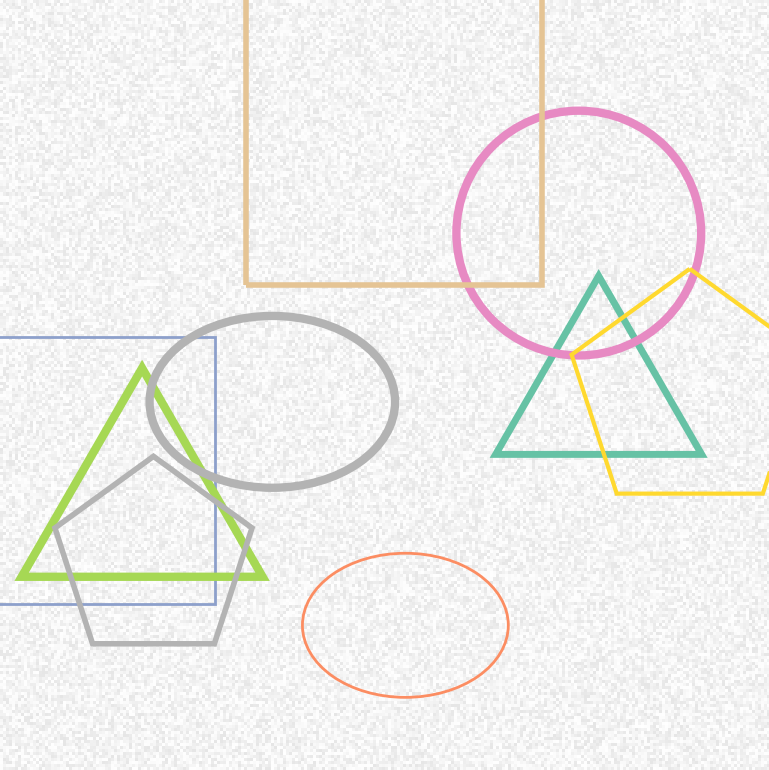[{"shape": "triangle", "thickness": 2.5, "radius": 0.77, "center": [0.777, 0.487]}, {"shape": "oval", "thickness": 1, "radius": 0.67, "center": [0.526, 0.188]}, {"shape": "square", "thickness": 1, "radius": 0.87, "center": [0.106, 0.389]}, {"shape": "circle", "thickness": 3, "radius": 0.79, "center": [0.752, 0.697]}, {"shape": "triangle", "thickness": 3, "radius": 0.9, "center": [0.185, 0.341]}, {"shape": "pentagon", "thickness": 1.5, "radius": 0.81, "center": [0.896, 0.489]}, {"shape": "square", "thickness": 2, "radius": 0.96, "center": [0.512, 0.822]}, {"shape": "oval", "thickness": 3, "radius": 0.8, "center": [0.354, 0.478]}, {"shape": "pentagon", "thickness": 2, "radius": 0.67, "center": [0.199, 0.273]}]